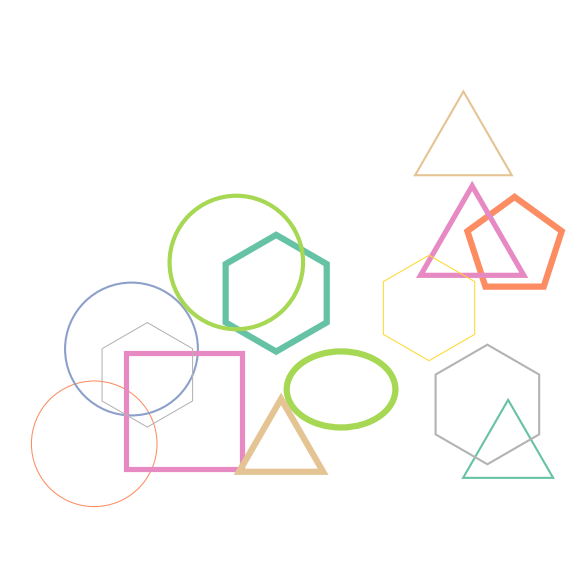[{"shape": "triangle", "thickness": 1, "radius": 0.45, "center": [0.88, 0.217]}, {"shape": "hexagon", "thickness": 3, "radius": 0.51, "center": [0.478, 0.491]}, {"shape": "circle", "thickness": 0.5, "radius": 0.54, "center": [0.163, 0.231]}, {"shape": "pentagon", "thickness": 3, "radius": 0.43, "center": [0.891, 0.572]}, {"shape": "circle", "thickness": 1, "radius": 0.57, "center": [0.228, 0.395]}, {"shape": "square", "thickness": 2.5, "radius": 0.5, "center": [0.318, 0.287]}, {"shape": "triangle", "thickness": 2.5, "radius": 0.52, "center": [0.818, 0.574]}, {"shape": "oval", "thickness": 3, "radius": 0.47, "center": [0.591, 0.325]}, {"shape": "circle", "thickness": 2, "radius": 0.58, "center": [0.409, 0.545]}, {"shape": "hexagon", "thickness": 0.5, "radius": 0.46, "center": [0.743, 0.466]}, {"shape": "triangle", "thickness": 1, "radius": 0.48, "center": [0.802, 0.744]}, {"shape": "triangle", "thickness": 3, "radius": 0.42, "center": [0.487, 0.224]}, {"shape": "hexagon", "thickness": 0.5, "radius": 0.45, "center": [0.255, 0.35]}, {"shape": "hexagon", "thickness": 1, "radius": 0.52, "center": [0.844, 0.299]}]